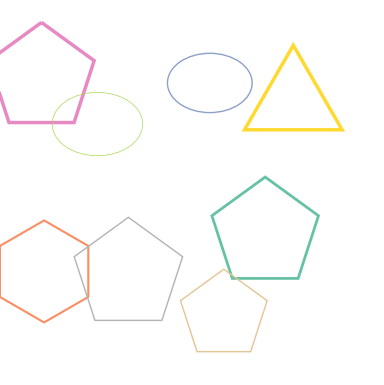[{"shape": "pentagon", "thickness": 2, "radius": 0.73, "center": [0.689, 0.395]}, {"shape": "hexagon", "thickness": 1.5, "radius": 0.66, "center": [0.115, 0.295]}, {"shape": "oval", "thickness": 1, "radius": 0.55, "center": [0.545, 0.785]}, {"shape": "pentagon", "thickness": 2.5, "radius": 0.72, "center": [0.108, 0.798]}, {"shape": "oval", "thickness": 0.5, "radius": 0.59, "center": [0.253, 0.678]}, {"shape": "triangle", "thickness": 2.5, "radius": 0.73, "center": [0.762, 0.736]}, {"shape": "pentagon", "thickness": 1, "radius": 0.59, "center": [0.581, 0.182]}, {"shape": "pentagon", "thickness": 1, "radius": 0.74, "center": [0.334, 0.288]}]